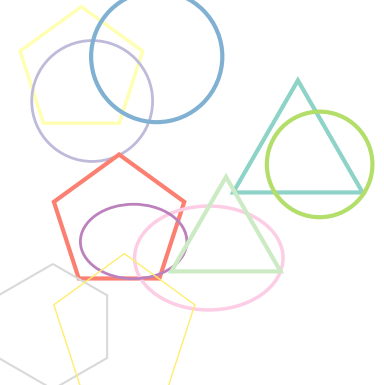[{"shape": "triangle", "thickness": 3, "radius": 0.97, "center": [0.774, 0.597]}, {"shape": "pentagon", "thickness": 2.5, "radius": 0.84, "center": [0.211, 0.815]}, {"shape": "circle", "thickness": 2, "radius": 0.78, "center": [0.239, 0.738]}, {"shape": "pentagon", "thickness": 3, "radius": 0.89, "center": [0.309, 0.421]}, {"shape": "circle", "thickness": 3, "radius": 0.85, "center": [0.407, 0.853]}, {"shape": "circle", "thickness": 3, "radius": 0.69, "center": [0.83, 0.573]}, {"shape": "oval", "thickness": 2.5, "radius": 0.96, "center": [0.542, 0.33]}, {"shape": "hexagon", "thickness": 1.5, "radius": 0.81, "center": [0.137, 0.152]}, {"shape": "oval", "thickness": 2, "radius": 0.69, "center": [0.347, 0.373]}, {"shape": "triangle", "thickness": 3, "radius": 0.82, "center": [0.587, 0.377]}, {"shape": "pentagon", "thickness": 1, "radius": 0.96, "center": [0.323, 0.149]}]